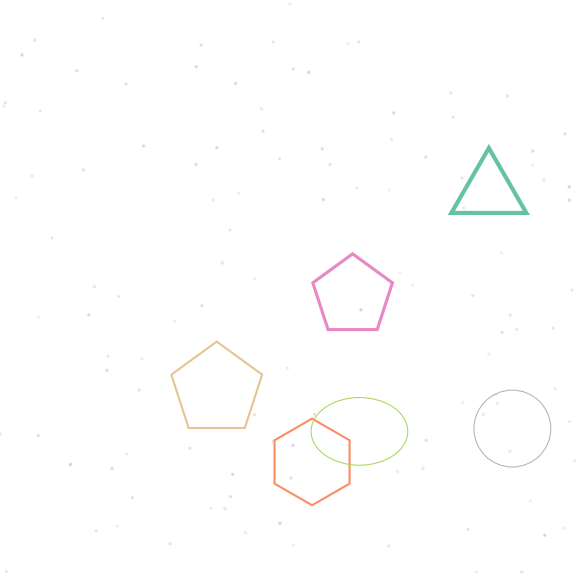[{"shape": "triangle", "thickness": 2, "radius": 0.37, "center": [0.847, 0.668]}, {"shape": "hexagon", "thickness": 1, "radius": 0.38, "center": [0.54, 0.199]}, {"shape": "pentagon", "thickness": 1.5, "radius": 0.36, "center": [0.611, 0.487]}, {"shape": "oval", "thickness": 0.5, "radius": 0.42, "center": [0.622, 0.252]}, {"shape": "pentagon", "thickness": 1, "radius": 0.41, "center": [0.375, 0.325]}, {"shape": "circle", "thickness": 0.5, "radius": 0.33, "center": [0.887, 0.257]}]